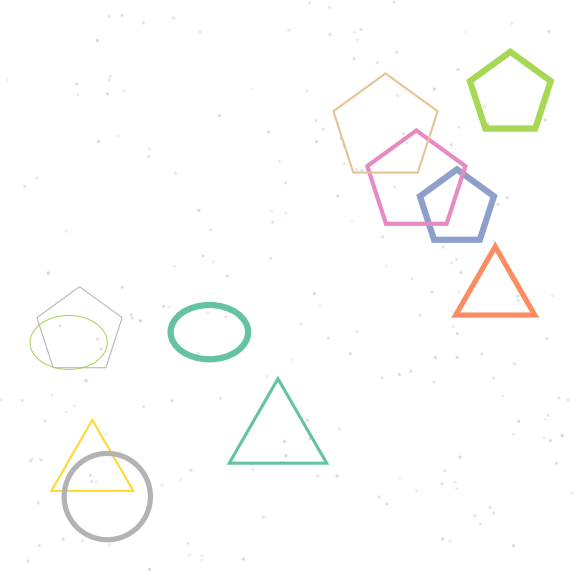[{"shape": "oval", "thickness": 3, "radius": 0.34, "center": [0.363, 0.424]}, {"shape": "triangle", "thickness": 1.5, "radius": 0.49, "center": [0.481, 0.246]}, {"shape": "triangle", "thickness": 2.5, "radius": 0.4, "center": [0.858, 0.493]}, {"shape": "pentagon", "thickness": 3, "radius": 0.34, "center": [0.791, 0.638]}, {"shape": "pentagon", "thickness": 2, "radius": 0.45, "center": [0.721, 0.684]}, {"shape": "pentagon", "thickness": 3, "radius": 0.37, "center": [0.884, 0.836]}, {"shape": "oval", "thickness": 0.5, "radius": 0.33, "center": [0.119, 0.406]}, {"shape": "triangle", "thickness": 1, "radius": 0.41, "center": [0.16, 0.19]}, {"shape": "pentagon", "thickness": 1, "radius": 0.47, "center": [0.668, 0.777]}, {"shape": "circle", "thickness": 2.5, "radius": 0.37, "center": [0.186, 0.139]}, {"shape": "pentagon", "thickness": 0.5, "radius": 0.39, "center": [0.138, 0.425]}]